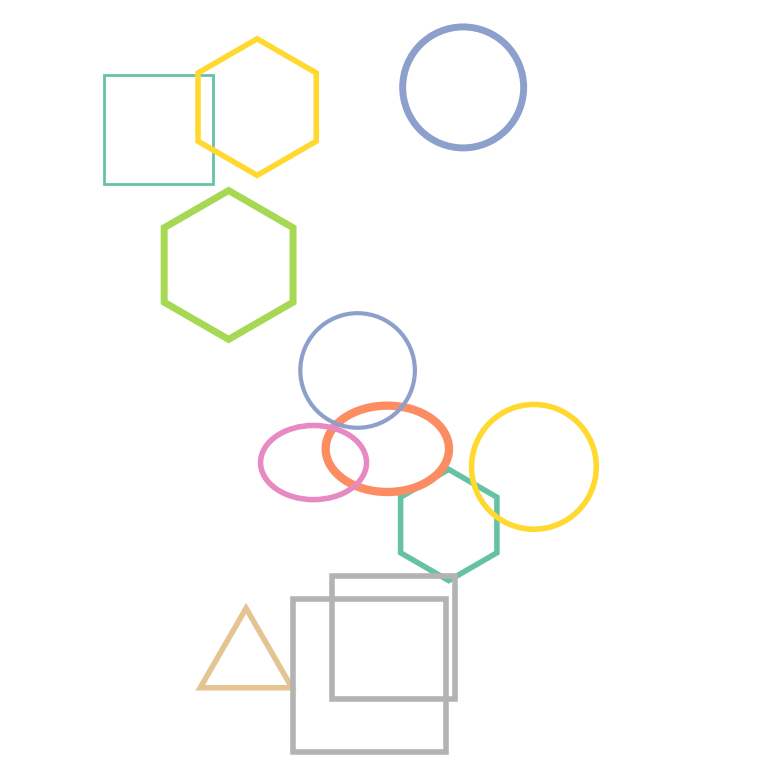[{"shape": "square", "thickness": 1, "radius": 0.35, "center": [0.206, 0.831]}, {"shape": "hexagon", "thickness": 2, "radius": 0.36, "center": [0.583, 0.318]}, {"shape": "oval", "thickness": 3, "radius": 0.4, "center": [0.503, 0.417]}, {"shape": "circle", "thickness": 1.5, "radius": 0.37, "center": [0.464, 0.519]}, {"shape": "circle", "thickness": 2.5, "radius": 0.39, "center": [0.602, 0.886]}, {"shape": "oval", "thickness": 2, "radius": 0.34, "center": [0.407, 0.399]}, {"shape": "hexagon", "thickness": 2.5, "radius": 0.48, "center": [0.297, 0.656]}, {"shape": "circle", "thickness": 2, "radius": 0.41, "center": [0.693, 0.394]}, {"shape": "hexagon", "thickness": 2, "radius": 0.44, "center": [0.334, 0.861]}, {"shape": "triangle", "thickness": 2, "radius": 0.34, "center": [0.32, 0.141]}, {"shape": "square", "thickness": 2, "radius": 0.4, "center": [0.511, 0.173]}, {"shape": "square", "thickness": 2, "radius": 0.5, "center": [0.48, 0.123]}]